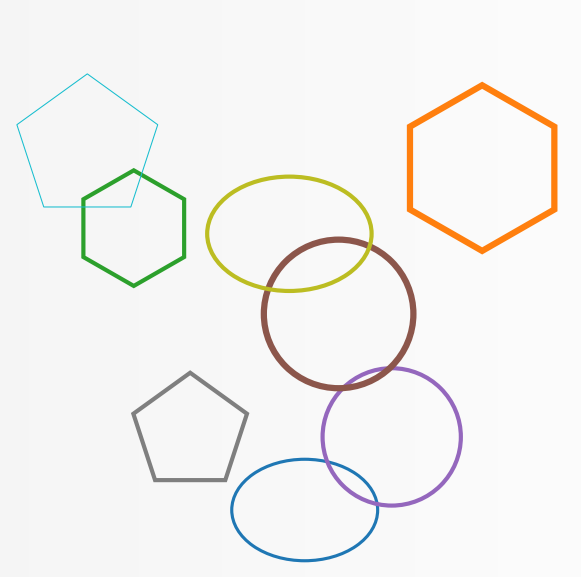[{"shape": "oval", "thickness": 1.5, "radius": 0.63, "center": [0.524, 0.116]}, {"shape": "hexagon", "thickness": 3, "radius": 0.72, "center": [0.83, 0.708]}, {"shape": "hexagon", "thickness": 2, "radius": 0.5, "center": [0.23, 0.604]}, {"shape": "circle", "thickness": 2, "radius": 0.59, "center": [0.674, 0.243]}, {"shape": "circle", "thickness": 3, "radius": 0.64, "center": [0.583, 0.456]}, {"shape": "pentagon", "thickness": 2, "radius": 0.51, "center": [0.327, 0.251]}, {"shape": "oval", "thickness": 2, "radius": 0.71, "center": [0.498, 0.594]}, {"shape": "pentagon", "thickness": 0.5, "radius": 0.64, "center": [0.15, 0.744]}]